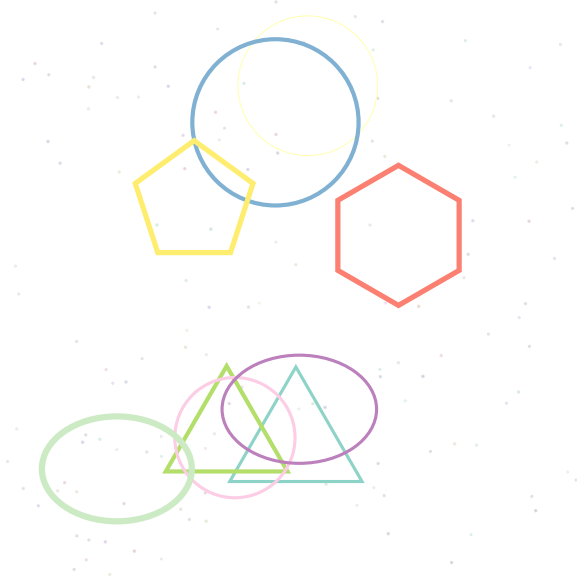[{"shape": "triangle", "thickness": 1.5, "radius": 0.66, "center": [0.512, 0.231]}, {"shape": "circle", "thickness": 0.5, "radius": 0.6, "center": [0.533, 0.851]}, {"shape": "hexagon", "thickness": 2.5, "radius": 0.61, "center": [0.69, 0.592]}, {"shape": "circle", "thickness": 2, "radius": 0.72, "center": [0.477, 0.787]}, {"shape": "triangle", "thickness": 2, "radius": 0.61, "center": [0.392, 0.244]}, {"shape": "circle", "thickness": 1.5, "radius": 0.52, "center": [0.407, 0.241]}, {"shape": "oval", "thickness": 1.5, "radius": 0.67, "center": [0.518, 0.29]}, {"shape": "oval", "thickness": 3, "radius": 0.65, "center": [0.202, 0.187]}, {"shape": "pentagon", "thickness": 2.5, "radius": 0.54, "center": [0.336, 0.648]}]